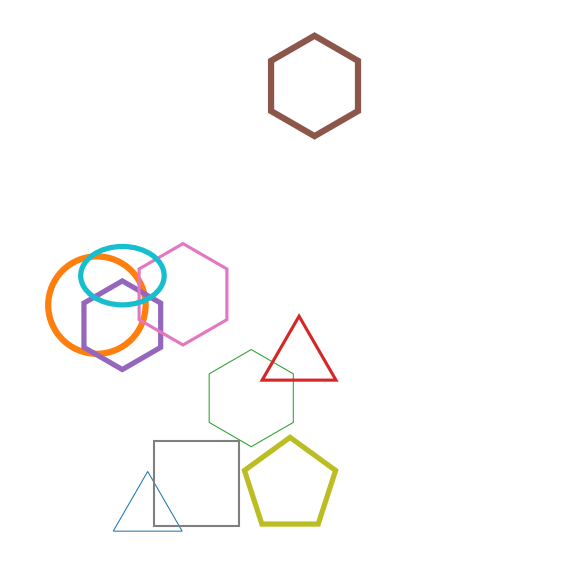[{"shape": "triangle", "thickness": 0.5, "radius": 0.34, "center": [0.256, 0.114]}, {"shape": "circle", "thickness": 3, "radius": 0.42, "center": [0.168, 0.471]}, {"shape": "hexagon", "thickness": 0.5, "radius": 0.42, "center": [0.435, 0.31]}, {"shape": "triangle", "thickness": 1.5, "radius": 0.37, "center": [0.518, 0.378]}, {"shape": "hexagon", "thickness": 2.5, "radius": 0.38, "center": [0.212, 0.436]}, {"shape": "hexagon", "thickness": 3, "radius": 0.43, "center": [0.545, 0.85]}, {"shape": "hexagon", "thickness": 1.5, "radius": 0.44, "center": [0.317, 0.49]}, {"shape": "square", "thickness": 1, "radius": 0.37, "center": [0.34, 0.162]}, {"shape": "pentagon", "thickness": 2.5, "radius": 0.41, "center": [0.502, 0.159]}, {"shape": "oval", "thickness": 2.5, "radius": 0.36, "center": [0.212, 0.522]}]